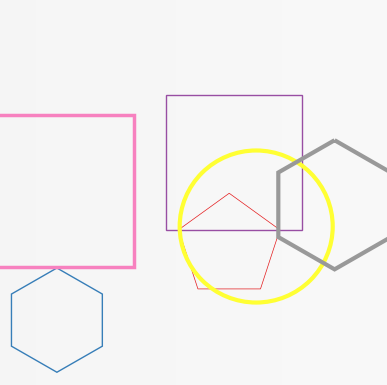[{"shape": "pentagon", "thickness": 0.5, "radius": 0.69, "center": [0.591, 0.361]}, {"shape": "hexagon", "thickness": 1, "radius": 0.68, "center": [0.147, 0.169]}, {"shape": "square", "thickness": 1, "radius": 0.88, "center": [0.604, 0.578]}, {"shape": "circle", "thickness": 3, "radius": 0.99, "center": [0.661, 0.412]}, {"shape": "square", "thickness": 2.5, "radius": 0.99, "center": [0.149, 0.504]}, {"shape": "hexagon", "thickness": 3, "radius": 0.84, "center": [0.863, 0.468]}]